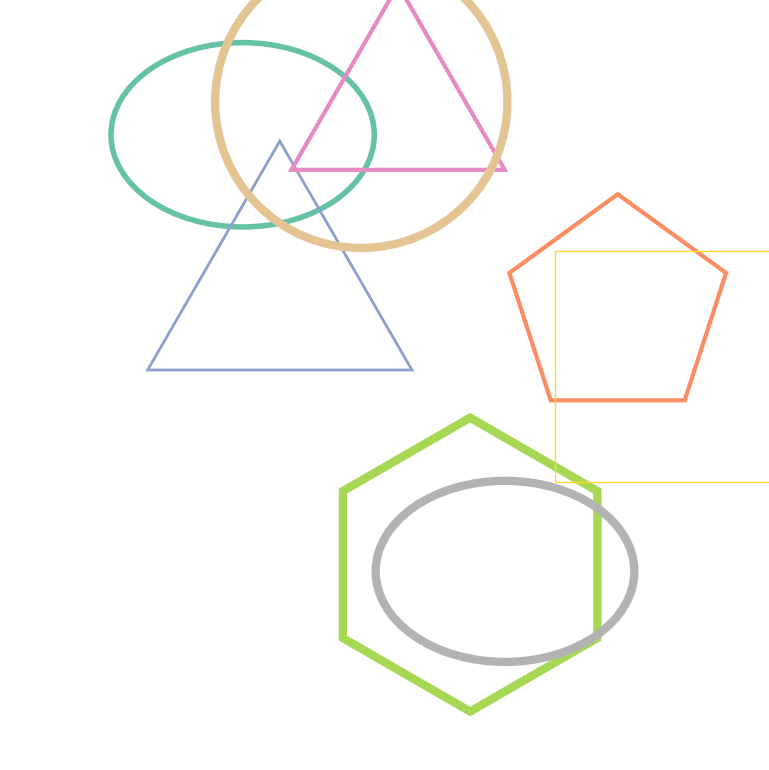[{"shape": "oval", "thickness": 2, "radius": 0.85, "center": [0.315, 0.825]}, {"shape": "pentagon", "thickness": 1.5, "radius": 0.74, "center": [0.802, 0.6]}, {"shape": "triangle", "thickness": 1, "radius": 0.99, "center": [0.363, 0.619]}, {"shape": "triangle", "thickness": 1.5, "radius": 0.8, "center": [0.517, 0.859]}, {"shape": "hexagon", "thickness": 3, "radius": 0.95, "center": [0.611, 0.267]}, {"shape": "square", "thickness": 0.5, "radius": 0.75, "center": [0.871, 0.524]}, {"shape": "circle", "thickness": 3, "radius": 0.95, "center": [0.469, 0.868]}, {"shape": "oval", "thickness": 3, "radius": 0.84, "center": [0.656, 0.258]}]